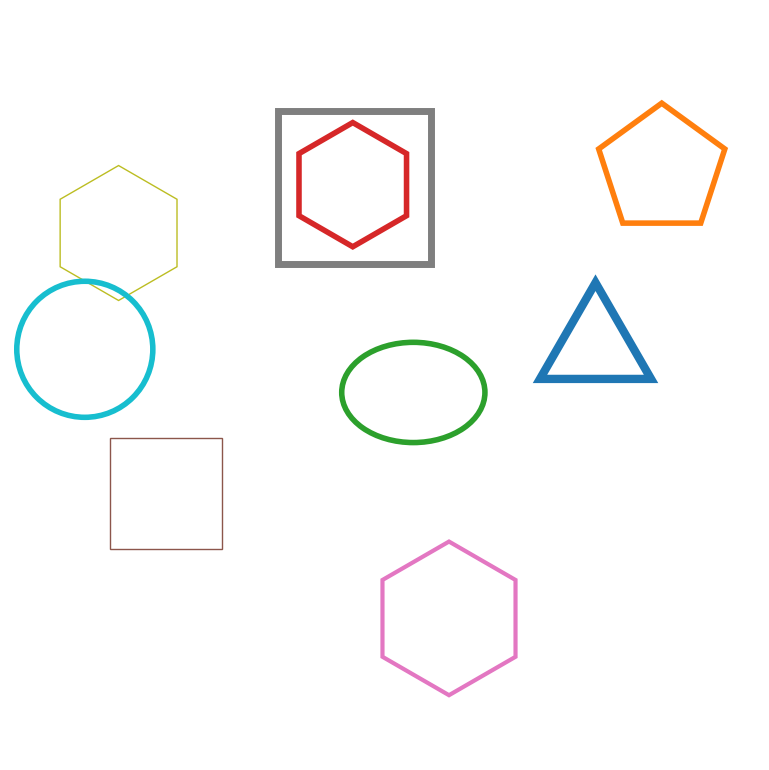[{"shape": "triangle", "thickness": 3, "radius": 0.42, "center": [0.773, 0.55]}, {"shape": "pentagon", "thickness": 2, "radius": 0.43, "center": [0.859, 0.78]}, {"shape": "oval", "thickness": 2, "radius": 0.46, "center": [0.537, 0.49]}, {"shape": "hexagon", "thickness": 2, "radius": 0.4, "center": [0.458, 0.76]}, {"shape": "square", "thickness": 0.5, "radius": 0.36, "center": [0.216, 0.359]}, {"shape": "hexagon", "thickness": 1.5, "radius": 0.5, "center": [0.583, 0.197]}, {"shape": "square", "thickness": 2.5, "radius": 0.5, "center": [0.46, 0.756]}, {"shape": "hexagon", "thickness": 0.5, "radius": 0.44, "center": [0.154, 0.697]}, {"shape": "circle", "thickness": 2, "radius": 0.44, "center": [0.11, 0.546]}]